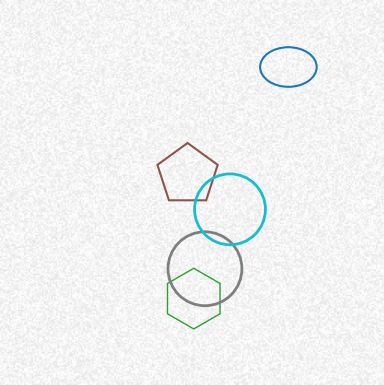[{"shape": "oval", "thickness": 1.5, "radius": 0.37, "center": [0.749, 0.826]}, {"shape": "hexagon", "thickness": 1, "radius": 0.39, "center": [0.503, 0.224]}, {"shape": "pentagon", "thickness": 1.5, "radius": 0.41, "center": [0.487, 0.546]}, {"shape": "circle", "thickness": 2, "radius": 0.48, "center": [0.532, 0.302]}, {"shape": "circle", "thickness": 2, "radius": 0.46, "center": [0.597, 0.456]}]